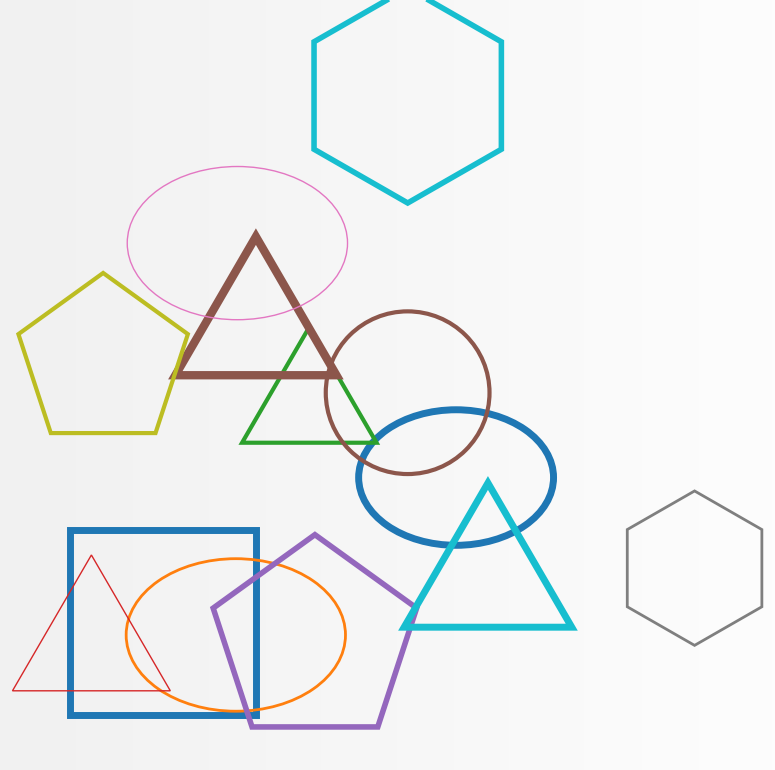[{"shape": "oval", "thickness": 2.5, "radius": 0.63, "center": [0.589, 0.38]}, {"shape": "square", "thickness": 2.5, "radius": 0.6, "center": [0.21, 0.191]}, {"shape": "oval", "thickness": 1, "radius": 0.71, "center": [0.304, 0.175]}, {"shape": "triangle", "thickness": 1.5, "radius": 0.5, "center": [0.399, 0.475]}, {"shape": "triangle", "thickness": 0.5, "radius": 0.59, "center": [0.118, 0.162]}, {"shape": "pentagon", "thickness": 2, "radius": 0.69, "center": [0.406, 0.168]}, {"shape": "circle", "thickness": 1.5, "radius": 0.53, "center": [0.526, 0.49]}, {"shape": "triangle", "thickness": 3, "radius": 0.6, "center": [0.33, 0.573]}, {"shape": "oval", "thickness": 0.5, "radius": 0.71, "center": [0.306, 0.684]}, {"shape": "hexagon", "thickness": 1, "radius": 0.5, "center": [0.896, 0.262]}, {"shape": "pentagon", "thickness": 1.5, "radius": 0.57, "center": [0.133, 0.531]}, {"shape": "hexagon", "thickness": 2, "radius": 0.7, "center": [0.526, 0.876]}, {"shape": "triangle", "thickness": 2.5, "radius": 0.62, "center": [0.63, 0.248]}]